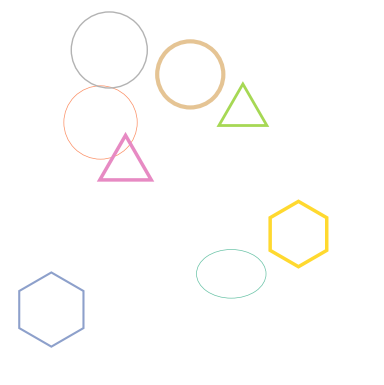[{"shape": "oval", "thickness": 0.5, "radius": 0.45, "center": [0.601, 0.289]}, {"shape": "circle", "thickness": 0.5, "radius": 0.48, "center": [0.261, 0.682]}, {"shape": "hexagon", "thickness": 1.5, "radius": 0.48, "center": [0.133, 0.196]}, {"shape": "triangle", "thickness": 2.5, "radius": 0.39, "center": [0.326, 0.571]}, {"shape": "triangle", "thickness": 2, "radius": 0.36, "center": [0.631, 0.71]}, {"shape": "hexagon", "thickness": 2.5, "radius": 0.42, "center": [0.775, 0.392]}, {"shape": "circle", "thickness": 3, "radius": 0.43, "center": [0.494, 0.807]}, {"shape": "circle", "thickness": 1, "radius": 0.49, "center": [0.284, 0.87]}]